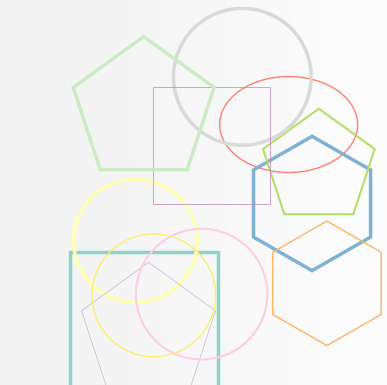[{"shape": "square", "thickness": 2.5, "radius": 0.96, "center": [0.372, 0.155]}, {"shape": "circle", "thickness": 2.5, "radius": 0.8, "center": [0.35, 0.374]}, {"shape": "pentagon", "thickness": 0.5, "radius": 0.91, "center": [0.383, 0.137]}, {"shape": "oval", "thickness": 1, "radius": 0.89, "center": [0.745, 0.677]}, {"shape": "hexagon", "thickness": 2.5, "radius": 0.87, "center": [0.805, 0.471]}, {"shape": "hexagon", "thickness": 1, "radius": 0.81, "center": [0.844, 0.264]}, {"shape": "pentagon", "thickness": 1.5, "radius": 0.76, "center": [0.823, 0.566]}, {"shape": "circle", "thickness": 1.5, "radius": 0.85, "center": [0.52, 0.236]}, {"shape": "circle", "thickness": 2.5, "radius": 0.89, "center": [0.625, 0.801]}, {"shape": "square", "thickness": 0.5, "radius": 0.76, "center": [0.546, 0.622]}, {"shape": "pentagon", "thickness": 2.5, "radius": 0.96, "center": [0.371, 0.714]}, {"shape": "circle", "thickness": 1, "radius": 0.8, "center": [0.397, 0.233]}]